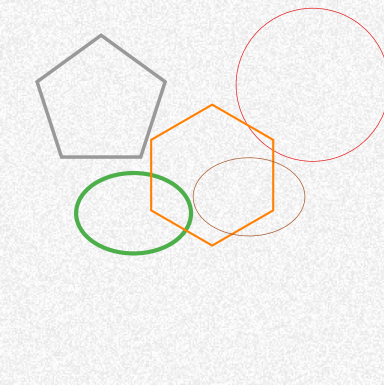[{"shape": "circle", "thickness": 0.5, "radius": 0.99, "center": [0.812, 0.78]}, {"shape": "oval", "thickness": 3, "radius": 0.75, "center": [0.347, 0.446]}, {"shape": "hexagon", "thickness": 1.5, "radius": 0.92, "center": [0.551, 0.545]}, {"shape": "oval", "thickness": 0.5, "radius": 0.73, "center": [0.647, 0.489]}, {"shape": "pentagon", "thickness": 2.5, "radius": 0.87, "center": [0.263, 0.734]}]